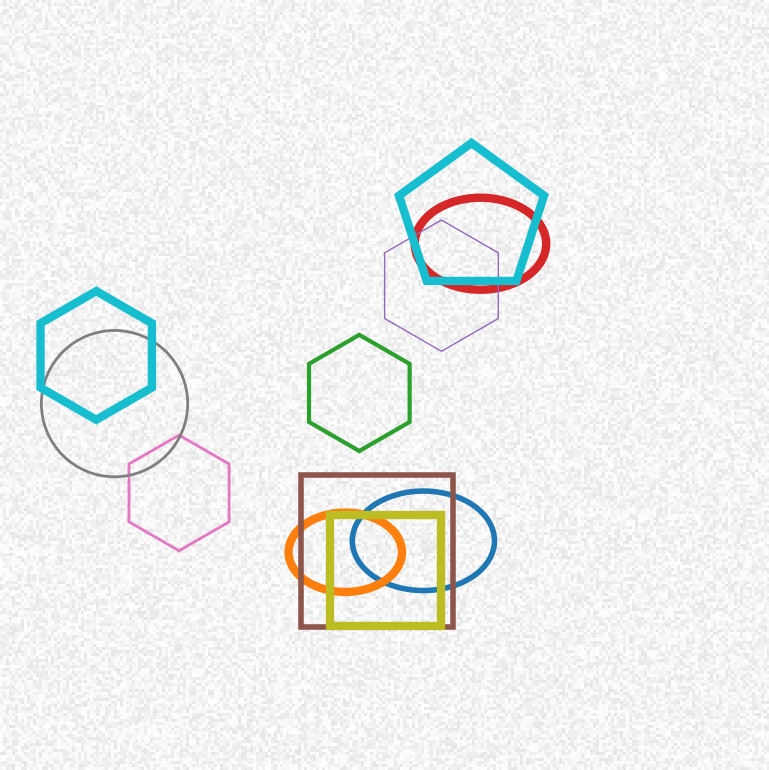[{"shape": "oval", "thickness": 2, "radius": 0.46, "center": [0.55, 0.298]}, {"shape": "oval", "thickness": 3, "radius": 0.37, "center": [0.448, 0.283]}, {"shape": "hexagon", "thickness": 1.5, "radius": 0.38, "center": [0.467, 0.49]}, {"shape": "oval", "thickness": 3, "radius": 0.43, "center": [0.624, 0.683]}, {"shape": "hexagon", "thickness": 0.5, "radius": 0.43, "center": [0.573, 0.629]}, {"shape": "square", "thickness": 2, "radius": 0.49, "center": [0.49, 0.284]}, {"shape": "hexagon", "thickness": 1, "radius": 0.38, "center": [0.233, 0.36]}, {"shape": "circle", "thickness": 1, "radius": 0.48, "center": [0.149, 0.476]}, {"shape": "square", "thickness": 3, "radius": 0.36, "center": [0.501, 0.259]}, {"shape": "hexagon", "thickness": 3, "radius": 0.42, "center": [0.125, 0.538]}, {"shape": "pentagon", "thickness": 3, "radius": 0.5, "center": [0.612, 0.715]}]